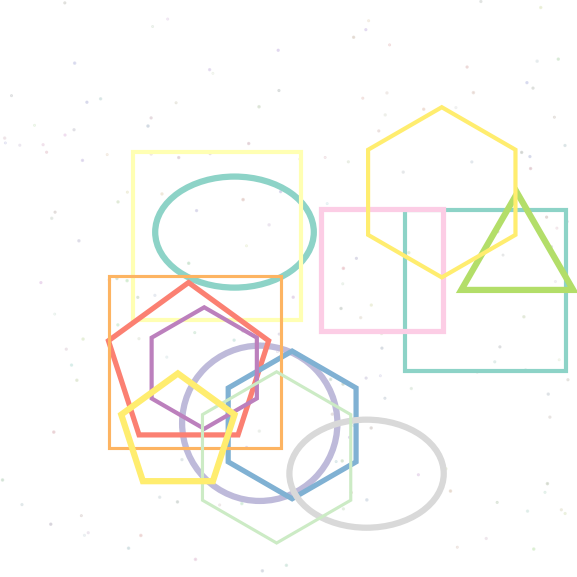[{"shape": "square", "thickness": 2, "radius": 0.69, "center": [0.841, 0.497]}, {"shape": "oval", "thickness": 3, "radius": 0.69, "center": [0.406, 0.597]}, {"shape": "square", "thickness": 2, "radius": 0.73, "center": [0.375, 0.59]}, {"shape": "circle", "thickness": 3, "radius": 0.67, "center": [0.45, 0.266]}, {"shape": "pentagon", "thickness": 2.5, "radius": 0.73, "center": [0.326, 0.364]}, {"shape": "hexagon", "thickness": 2.5, "radius": 0.64, "center": [0.506, 0.263]}, {"shape": "square", "thickness": 1.5, "radius": 0.75, "center": [0.338, 0.372]}, {"shape": "triangle", "thickness": 3, "radius": 0.56, "center": [0.896, 0.553]}, {"shape": "square", "thickness": 2.5, "radius": 0.53, "center": [0.661, 0.532]}, {"shape": "oval", "thickness": 3, "radius": 0.67, "center": [0.635, 0.179]}, {"shape": "hexagon", "thickness": 2, "radius": 0.53, "center": [0.354, 0.362]}, {"shape": "hexagon", "thickness": 1.5, "radius": 0.74, "center": [0.479, 0.207]}, {"shape": "pentagon", "thickness": 3, "radius": 0.52, "center": [0.308, 0.249]}, {"shape": "hexagon", "thickness": 2, "radius": 0.74, "center": [0.765, 0.666]}]